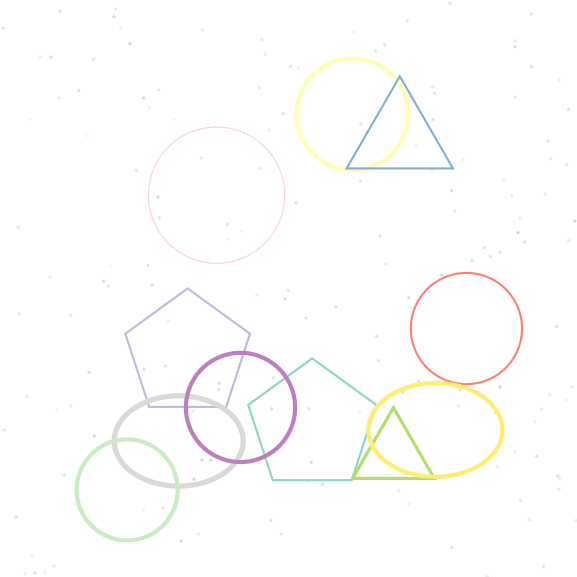[{"shape": "pentagon", "thickness": 1, "radius": 0.58, "center": [0.541, 0.262]}, {"shape": "circle", "thickness": 2, "radius": 0.48, "center": [0.61, 0.801]}, {"shape": "pentagon", "thickness": 1, "radius": 0.57, "center": [0.325, 0.386]}, {"shape": "circle", "thickness": 1, "radius": 0.48, "center": [0.808, 0.43]}, {"shape": "triangle", "thickness": 1, "radius": 0.53, "center": [0.692, 0.761]}, {"shape": "triangle", "thickness": 1.5, "radius": 0.41, "center": [0.681, 0.212]}, {"shape": "circle", "thickness": 0.5, "radius": 0.59, "center": [0.375, 0.661]}, {"shape": "oval", "thickness": 2.5, "radius": 0.56, "center": [0.309, 0.236]}, {"shape": "circle", "thickness": 2, "radius": 0.47, "center": [0.416, 0.294]}, {"shape": "circle", "thickness": 2, "radius": 0.44, "center": [0.22, 0.151]}, {"shape": "oval", "thickness": 2, "radius": 0.58, "center": [0.754, 0.255]}]